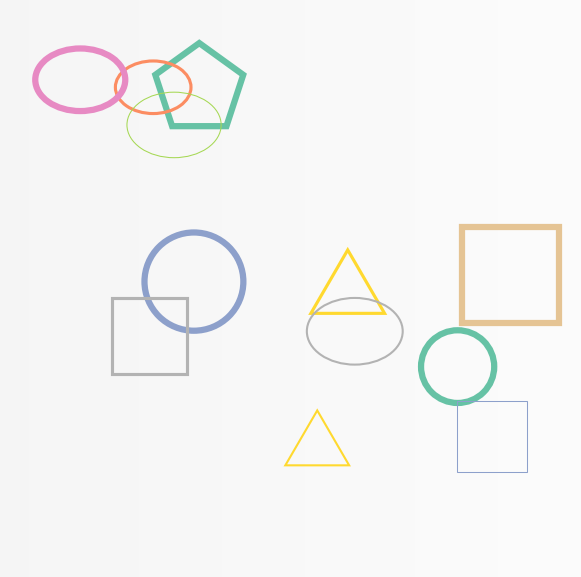[{"shape": "pentagon", "thickness": 3, "radius": 0.4, "center": [0.343, 0.845]}, {"shape": "circle", "thickness": 3, "radius": 0.31, "center": [0.787, 0.364]}, {"shape": "oval", "thickness": 1.5, "radius": 0.33, "center": [0.264, 0.848]}, {"shape": "circle", "thickness": 3, "radius": 0.43, "center": [0.334, 0.512]}, {"shape": "square", "thickness": 0.5, "radius": 0.31, "center": [0.846, 0.243]}, {"shape": "oval", "thickness": 3, "radius": 0.39, "center": [0.138, 0.861]}, {"shape": "oval", "thickness": 0.5, "radius": 0.41, "center": [0.299, 0.783]}, {"shape": "triangle", "thickness": 1, "radius": 0.32, "center": [0.546, 0.225]}, {"shape": "triangle", "thickness": 1.5, "radius": 0.37, "center": [0.598, 0.493]}, {"shape": "square", "thickness": 3, "radius": 0.41, "center": [0.878, 0.523]}, {"shape": "oval", "thickness": 1, "radius": 0.41, "center": [0.61, 0.425]}, {"shape": "square", "thickness": 1.5, "radius": 0.32, "center": [0.257, 0.417]}]